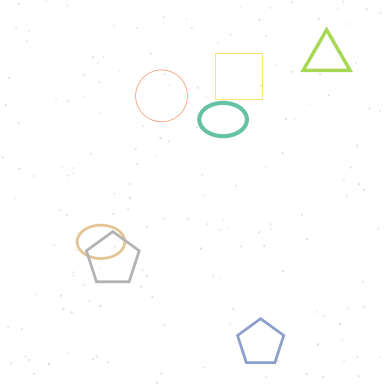[{"shape": "oval", "thickness": 3, "radius": 0.31, "center": [0.579, 0.69]}, {"shape": "circle", "thickness": 0.5, "radius": 0.34, "center": [0.42, 0.751]}, {"shape": "pentagon", "thickness": 2, "radius": 0.32, "center": [0.677, 0.109]}, {"shape": "triangle", "thickness": 2.5, "radius": 0.35, "center": [0.848, 0.852]}, {"shape": "square", "thickness": 0.5, "radius": 0.3, "center": [0.619, 0.802]}, {"shape": "oval", "thickness": 2, "radius": 0.31, "center": [0.262, 0.372]}, {"shape": "pentagon", "thickness": 2, "radius": 0.36, "center": [0.293, 0.326]}]